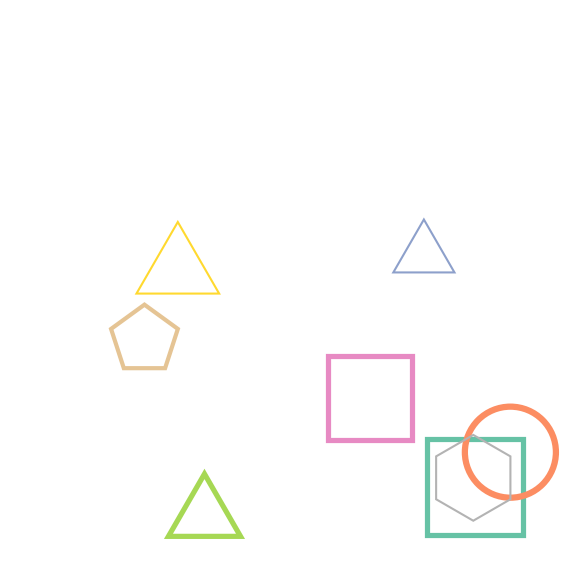[{"shape": "square", "thickness": 2.5, "radius": 0.41, "center": [0.822, 0.155]}, {"shape": "circle", "thickness": 3, "radius": 0.39, "center": [0.884, 0.216]}, {"shape": "triangle", "thickness": 1, "radius": 0.31, "center": [0.734, 0.558]}, {"shape": "square", "thickness": 2.5, "radius": 0.36, "center": [0.641, 0.31]}, {"shape": "triangle", "thickness": 2.5, "radius": 0.36, "center": [0.354, 0.106]}, {"shape": "triangle", "thickness": 1, "radius": 0.41, "center": [0.308, 0.532]}, {"shape": "pentagon", "thickness": 2, "radius": 0.3, "center": [0.25, 0.411]}, {"shape": "hexagon", "thickness": 1, "radius": 0.37, "center": [0.82, 0.172]}]